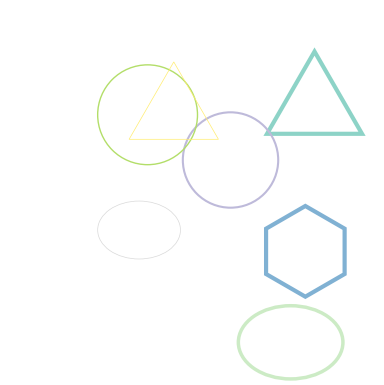[{"shape": "triangle", "thickness": 3, "radius": 0.71, "center": [0.817, 0.724]}, {"shape": "circle", "thickness": 1.5, "radius": 0.62, "center": [0.599, 0.584]}, {"shape": "hexagon", "thickness": 3, "radius": 0.59, "center": [0.793, 0.347]}, {"shape": "circle", "thickness": 1, "radius": 0.65, "center": [0.383, 0.702]}, {"shape": "oval", "thickness": 0.5, "radius": 0.54, "center": [0.361, 0.403]}, {"shape": "oval", "thickness": 2.5, "radius": 0.68, "center": [0.755, 0.111]}, {"shape": "triangle", "thickness": 0.5, "radius": 0.67, "center": [0.451, 0.705]}]